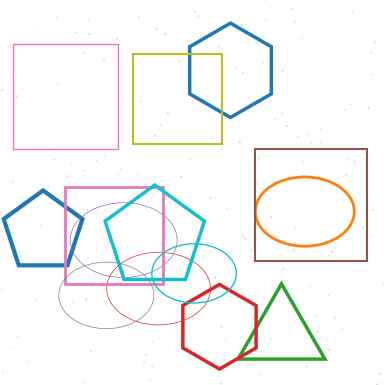[{"shape": "pentagon", "thickness": 3, "radius": 0.54, "center": [0.112, 0.398]}, {"shape": "hexagon", "thickness": 2.5, "radius": 0.61, "center": [0.599, 0.817]}, {"shape": "oval", "thickness": 2, "radius": 0.64, "center": [0.792, 0.45]}, {"shape": "triangle", "thickness": 2.5, "radius": 0.65, "center": [0.731, 0.132]}, {"shape": "oval", "thickness": 0.5, "radius": 0.67, "center": [0.412, 0.25]}, {"shape": "hexagon", "thickness": 2.5, "radius": 0.55, "center": [0.57, 0.151]}, {"shape": "oval", "thickness": 0.5, "radius": 0.69, "center": [0.321, 0.376]}, {"shape": "square", "thickness": 1.5, "radius": 0.72, "center": [0.808, 0.468]}, {"shape": "square", "thickness": 1, "radius": 0.68, "center": [0.17, 0.75]}, {"shape": "square", "thickness": 2, "radius": 0.64, "center": [0.295, 0.388]}, {"shape": "oval", "thickness": 0.5, "radius": 0.62, "center": [0.276, 0.233]}, {"shape": "square", "thickness": 1.5, "radius": 0.58, "center": [0.461, 0.742]}, {"shape": "pentagon", "thickness": 2.5, "radius": 0.68, "center": [0.402, 0.384]}, {"shape": "oval", "thickness": 1, "radius": 0.55, "center": [0.504, 0.29]}]